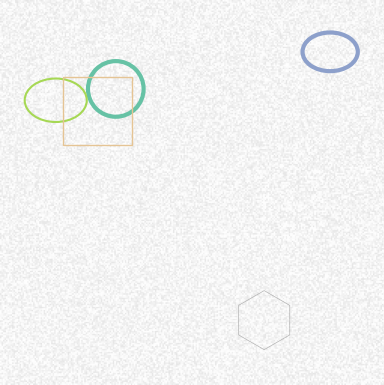[{"shape": "circle", "thickness": 3, "radius": 0.36, "center": [0.301, 0.769]}, {"shape": "oval", "thickness": 3, "radius": 0.36, "center": [0.858, 0.865]}, {"shape": "oval", "thickness": 1.5, "radius": 0.4, "center": [0.145, 0.74]}, {"shape": "square", "thickness": 1, "radius": 0.44, "center": [0.254, 0.711]}, {"shape": "hexagon", "thickness": 0.5, "radius": 0.38, "center": [0.686, 0.168]}]